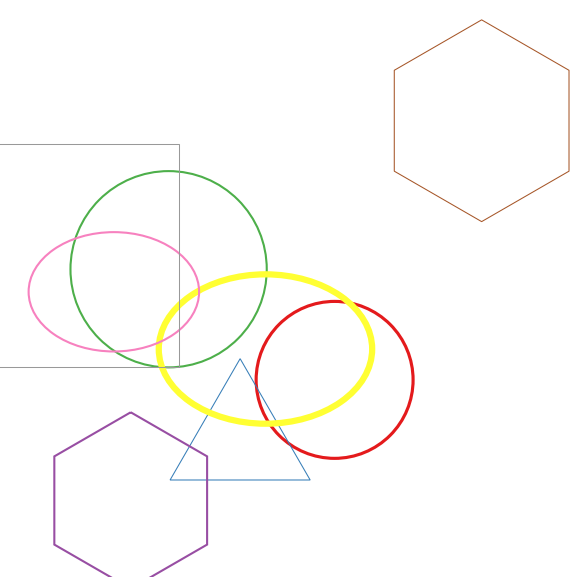[{"shape": "circle", "thickness": 1.5, "radius": 0.68, "center": [0.579, 0.341]}, {"shape": "triangle", "thickness": 0.5, "radius": 0.7, "center": [0.416, 0.238]}, {"shape": "circle", "thickness": 1, "radius": 0.85, "center": [0.292, 0.533]}, {"shape": "hexagon", "thickness": 1, "radius": 0.76, "center": [0.226, 0.132]}, {"shape": "oval", "thickness": 3, "radius": 0.92, "center": [0.46, 0.395]}, {"shape": "hexagon", "thickness": 0.5, "radius": 0.87, "center": [0.834, 0.79]}, {"shape": "oval", "thickness": 1, "radius": 0.74, "center": [0.197, 0.494]}, {"shape": "square", "thickness": 0.5, "radius": 0.97, "center": [0.117, 0.557]}]